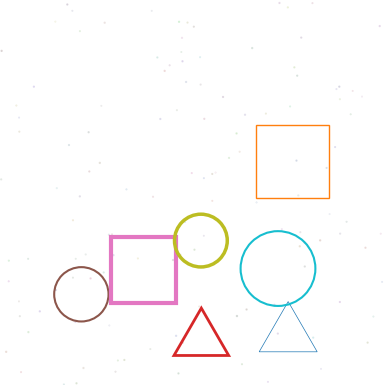[{"shape": "triangle", "thickness": 0.5, "radius": 0.43, "center": [0.749, 0.13]}, {"shape": "square", "thickness": 1, "radius": 0.47, "center": [0.76, 0.58]}, {"shape": "triangle", "thickness": 2, "radius": 0.41, "center": [0.523, 0.118]}, {"shape": "circle", "thickness": 1.5, "radius": 0.35, "center": [0.211, 0.236]}, {"shape": "square", "thickness": 3, "radius": 0.42, "center": [0.373, 0.299]}, {"shape": "circle", "thickness": 2.5, "radius": 0.34, "center": [0.522, 0.375]}, {"shape": "circle", "thickness": 1.5, "radius": 0.49, "center": [0.722, 0.302]}]